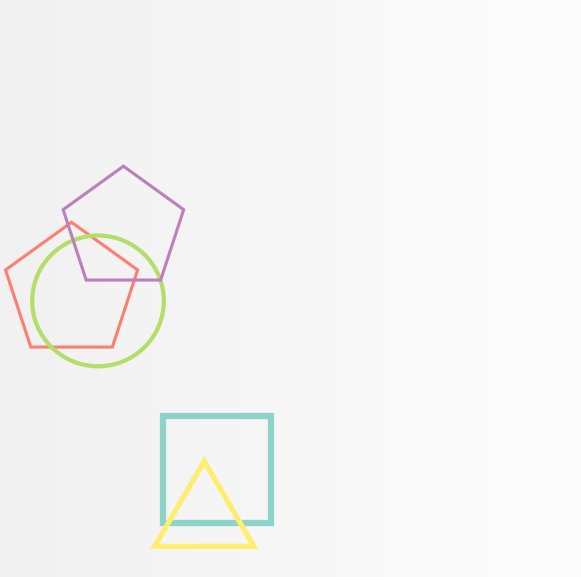[{"shape": "square", "thickness": 3, "radius": 0.46, "center": [0.374, 0.186]}, {"shape": "pentagon", "thickness": 1.5, "radius": 0.6, "center": [0.123, 0.495]}, {"shape": "circle", "thickness": 2, "radius": 0.57, "center": [0.169, 0.478]}, {"shape": "pentagon", "thickness": 1.5, "radius": 0.54, "center": [0.212, 0.602]}, {"shape": "triangle", "thickness": 2.5, "radius": 0.49, "center": [0.351, 0.102]}]